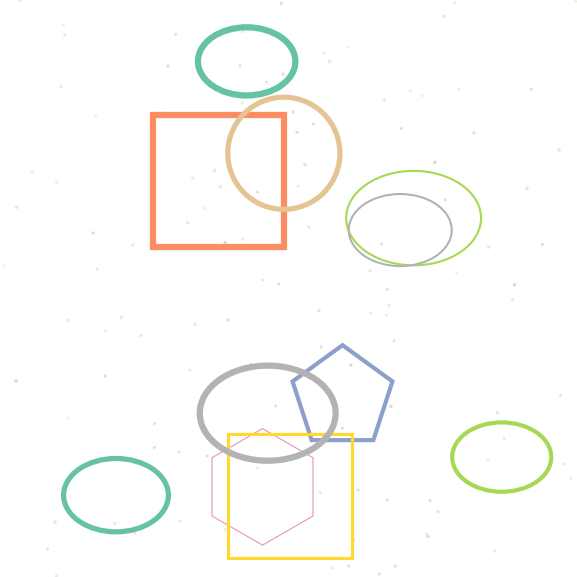[{"shape": "oval", "thickness": 2.5, "radius": 0.45, "center": [0.201, 0.142]}, {"shape": "oval", "thickness": 3, "radius": 0.42, "center": [0.427, 0.893]}, {"shape": "square", "thickness": 3, "radius": 0.57, "center": [0.378, 0.686]}, {"shape": "pentagon", "thickness": 2, "radius": 0.45, "center": [0.593, 0.311]}, {"shape": "hexagon", "thickness": 0.5, "radius": 0.5, "center": [0.455, 0.156]}, {"shape": "oval", "thickness": 1, "radius": 0.58, "center": [0.716, 0.621]}, {"shape": "oval", "thickness": 2, "radius": 0.43, "center": [0.869, 0.208]}, {"shape": "square", "thickness": 1.5, "radius": 0.54, "center": [0.502, 0.14]}, {"shape": "circle", "thickness": 2.5, "radius": 0.49, "center": [0.491, 0.734]}, {"shape": "oval", "thickness": 3, "radius": 0.59, "center": [0.464, 0.284]}, {"shape": "oval", "thickness": 1, "radius": 0.45, "center": [0.693, 0.601]}]